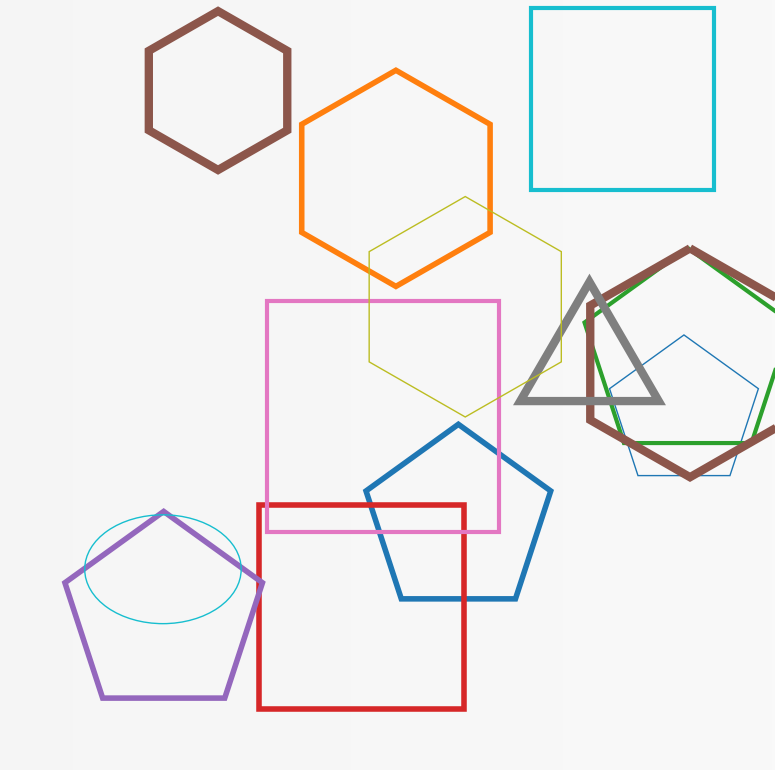[{"shape": "pentagon", "thickness": 0.5, "radius": 0.5, "center": [0.883, 0.464]}, {"shape": "pentagon", "thickness": 2, "radius": 0.63, "center": [0.591, 0.324]}, {"shape": "hexagon", "thickness": 2, "radius": 0.7, "center": [0.511, 0.768]}, {"shape": "pentagon", "thickness": 1.5, "radius": 0.7, "center": [0.887, 0.538]}, {"shape": "square", "thickness": 2, "radius": 0.66, "center": [0.467, 0.211]}, {"shape": "pentagon", "thickness": 2, "radius": 0.67, "center": [0.211, 0.202]}, {"shape": "hexagon", "thickness": 3, "radius": 0.52, "center": [0.281, 0.882]}, {"shape": "hexagon", "thickness": 3, "radius": 0.74, "center": [0.89, 0.529]}, {"shape": "square", "thickness": 1.5, "radius": 0.75, "center": [0.494, 0.459]}, {"shape": "triangle", "thickness": 3, "radius": 0.52, "center": [0.761, 0.531]}, {"shape": "hexagon", "thickness": 0.5, "radius": 0.72, "center": [0.6, 0.602]}, {"shape": "oval", "thickness": 0.5, "radius": 0.5, "center": [0.21, 0.261]}, {"shape": "square", "thickness": 1.5, "radius": 0.59, "center": [0.803, 0.871]}]